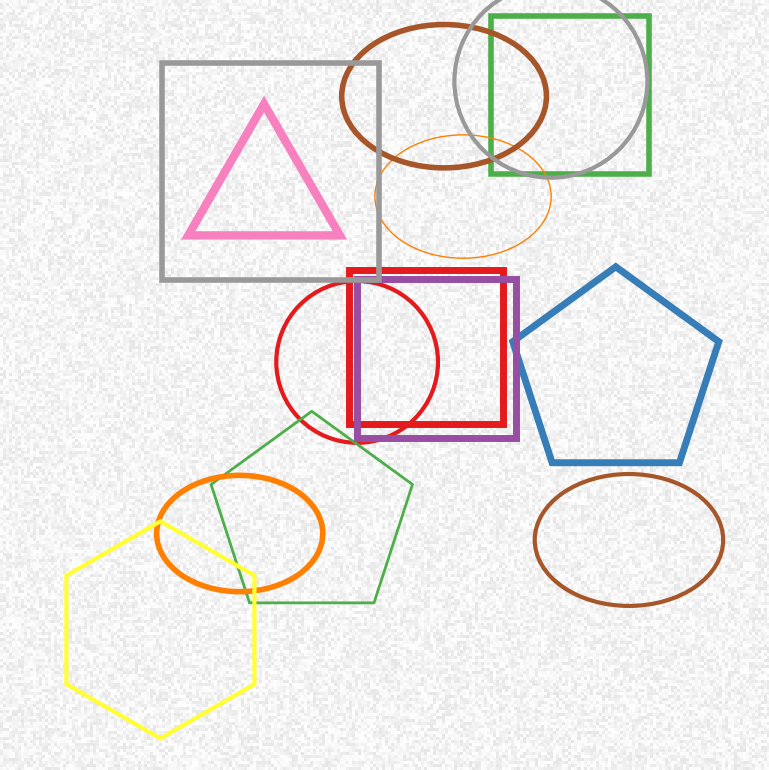[{"shape": "circle", "thickness": 1.5, "radius": 0.53, "center": [0.464, 0.53]}, {"shape": "square", "thickness": 2.5, "radius": 0.5, "center": [0.554, 0.55]}, {"shape": "pentagon", "thickness": 2.5, "radius": 0.7, "center": [0.8, 0.513]}, {"shape": "square", "thickness": 2, "radius": 0.51, "center": [0.741, 0.877]}, {"shape": "pentagon", "thickness": 1, "radius": 0.69, "center": [0.405, 0.328]}, {"shape": "square", "thickness": 2.5, "radius": 0.52, "center": [0.567, 0.534]}, {"shape": "oval", "thickness": 2, "radius": 0.54, "center": [0.311, 0.307]}, {"shape": "oval", "thickness": 0.5, "radius": 0.57, "center": [0.601, 0.745]}, {"shape": "hexagon", "thickness": 1.5, "radius": 0.71, "center": [0.208, 0.182]}, {"shape": "oval", "thickness": 2, "radius": 0.66, "center": [0.577, 0.875]}, {"shape": "oval", "thickness": 1.5, "radius": 0.61, "center": [0.817, 0.299]}, {"shape": "triangle", "thickness": 3, "radius": 0.57, "center": [0.343, 0.751]}, {"shape": "square", "thickness": 2, "radius": 0.7, "center": [0.351, 0.777]}, {"shape": "circle", "thickness": 1.5, "radius": 0.63, "center": [0.715, 0.895]}]